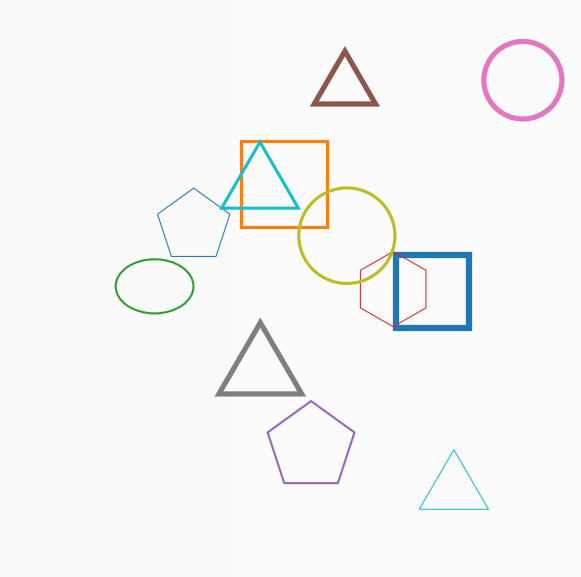[{"shape": "pentagon", "thickness": 0.5, "radius": 0.33, "center": [0.333, 0.608]}, {"shape": "square", "thickness": 3, "radius": 0.32, "center": [0.745, 0.495]}, {"shape": "square", "thickness": 1.5, "radius": 0.37, "center": [0.488, 0.68]}, {"shape": "oval", "thickness": 1, "radius": 0.33, "center": [0.266, 0.503]}, {"shape": "hexagon", "thickness": 0.5, "radius": 0.33, "center": [0.676, 0.499]}, {"shape": "pentagon", "thickness": 1, "radius": 0.39, "center": [0.535, 0.226]}, {"shape": "triangle", "thickness": 2.5, "radius": 0.3, "center": [0.593, 0.85]}, {"shape": "circle", "thickness": 2.5, "radius": 0.34, "center": [0.9, 0.86]}, {"shape": "triangle", "thickness": 2.5, "radius": 0.41, "center": [0.448, 0.358]}, {"shape": "circle", "thickness": 1.5, "radius": 0.41, "center": [0.597, 0.591]}, {"shape": "triangle", "thickness": 1.5, "radius": 0.38, "center": [0.447, 0.677]}, {"shape": "triangle", "thickness": 0.5, "radius": 0.34, "center": [0.781, 0.152]}]